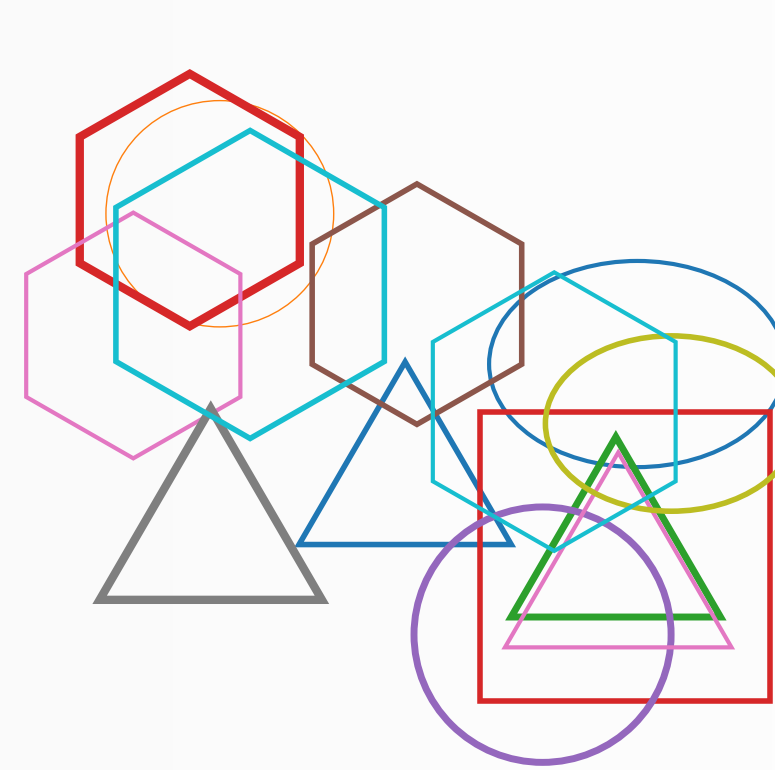[{"shape": "triangle", "thickness": 2, "radius": 0.79, "center": [0.523, 0.372]}, {"shape": "oval", "thickness": 1.5, "radius": 0.96, "center": [0.822, 0.527]}, {"shape": "circle", "thickness": 0.5, "radius": 0.73, "center": [0.284, 0.722]}, {"shape": "triangle", "thickness": 2.5, "radius": 0.78, "center": [0.795, 0.277]}, {"shape": "square", "thickness": 2, "radius": 0.94, "center": [0.807, 0.277]}, {"shape": "hexagon", "thickness": 3, "radius": 0.82, "center": [0.245, 0.74]}, {"shape": "circle", "thickness": 2.5, "radius": 0.83, "center": [0.7, 0.176]}, {"shape": "hexagon", "thickness": 2, "radius": 0.78, "center": [0.538, 0.605]}, {"shape": "hexagon", "thickness": 1.5, "radius": 0.8, "center": [0.172, 0.564]}, {"shape": "triangle", "thickness": 1.5, "radius": 0.84, "center": [0.798, 0.244]}, {"shape": "triangle", "thickness": 3, "radius": 0.83, "center": [0.272, 0.304]}, {"shape": "oval", "thickness": 2, "radius": 0.81, "center": [0.866, 0.45]}, {"shape": "hexagon", "thickness": 2, "radius": 1.0, "center": [0.323, 0.631]}, {"shape": "hexagon", "thickness": 1.5, "radius": 0.9, "center": [0.715, 0.465]}]